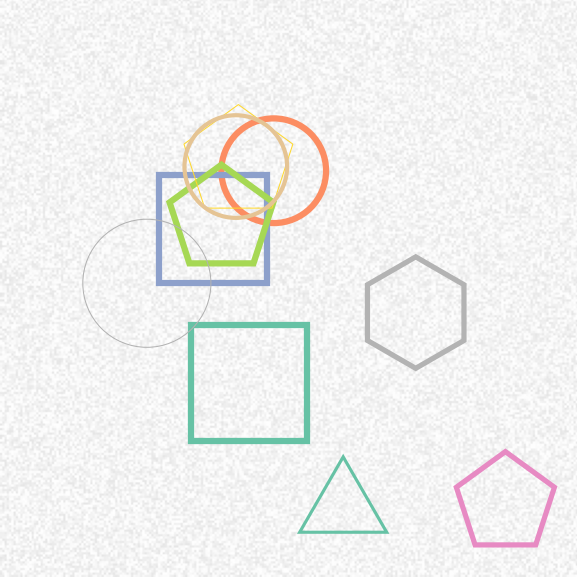[{"shape": "square", "thickness": 3, "radius": 0.5, "center": [0.432, 0.335]}, {"shape": "triangle", "thickness": 1.5, "radius": 0.43, "center": [0.594, 0.121]}, {"shape": "circle", "thickness": 3, "radius": 0.45, "center": [0.474, 0.703]}, {"shape": "square", "thickness": 3, "radius": 0.47, "center": [0.369, 0.603]}, {"shape": "pentagon", "thickness": 2.5, "radius": 0.45, "center": [0.875, 0.128]}, {"shape": "pentagon", "thickness": 3, "radius": 0.47, "center": [0.383, 0.619]}, {"shape": "pentagon", "thickness": 0.5, "radius": 0.5, "center": [0.413, 0.719]}, {"shape": "circle", "thickness": 2, "radius": 0.44, "center": [0.408, 0.711]}, {"shape": "circle", "thickness": 0.5, "radius": 0.55, "center": [0.254, 0.509]}, {"shape": "hexagon", "thickness": 2.5, "radius": 0.48, "center": [0.72, 0.458]}]